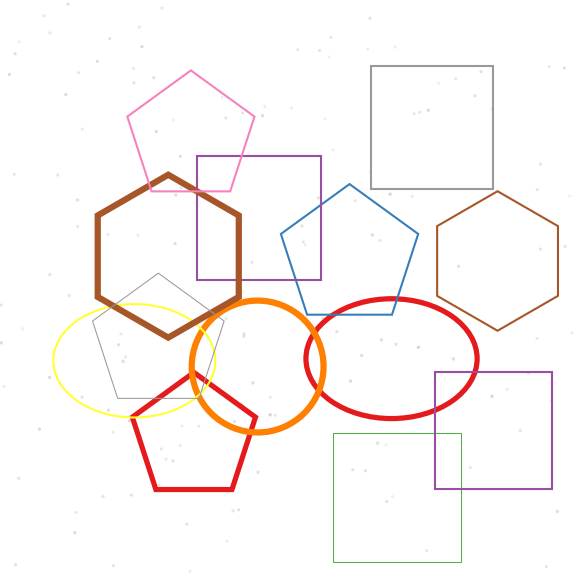[{"shape": "oval", "thickness": 2.5, "radius": 0.74, "center": [0.678, 0.378]}, {"shape": "pentagon", "thickness": 2.5, "radius": 0.56, "center": [0.336, 0.242]}, {"shape": "pentagon", "thickness": 1, "radius": 0.63, "center": [0.605, 0.555]}, {"shape": "square", "thickness": 0.5, "radius": 0.56, "center": [0.687, 0.138]}, {"shape": "square", "thickness": 1, "radius": 0.54, "center": [0.448, 0.622]}, {"shape": "square", "thickness": 1, "radius": 0.51, "center": [0.854, 0.254]}, {"shape": "circle", "thickness": 3, "radius": 0.57, "center": [0.446, 0.364]}, {"shape": "oval", "thickness": 1, "radius": 0.7, "center": [0.233, 0.374]}, {"shape": "hexagon", "thickness": 1, "radius": 0.6, "center": [0.862, 0.547]}, {"shape": "hexagon", "thickness": 3, "radius": 0.71, "center": [0.291, 0.556]}, {"shape": "pentagon", "thickness": 1, "radius": 0.58, "center": [0.331, 0.761]}, {"shape": "square", "thickness": 1, "radius": 0.53, "center": [0.748, 0.778]}, {"shape": "pentagon", "thickness": 0.5, "radius": 0.6, "center": [0.274, 0.406]}]